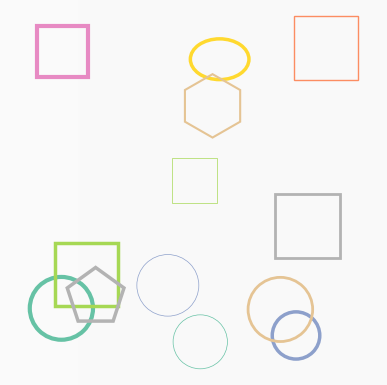[{"shape": "circle", "thickness": 3, "radius": 0.41, "center": [0.158, 0.199]}, {"shape": "circle", "thickness": 0.5, "radius": 0.35, "center": [0.517, 0.112]}, {"shape": "square", "thickness": 1, "radius": 0.42, "center": [0.841, 0.876]}, {"shape": "circle", "thickness": 0.5, "radius": 0.4, "center": [0.433, 0.259]}, {"shape": "circle", "thickness": 2.5, "radius": 0.31, "center": [0.764, 0.129]}, {"shape": "square", "thickness": 3, "radius": 0.33, "center": [0.161, 0.867]}, {"shape": "square", "thickness": 2.5, "radius": 0.41, "center": [0.223, 0.287]}, {"shape": "square", "thickness": 0.5, "radius": 0.29, "center": [0.501, 0.532]}, {"shape": "oval", "thickness": 2.5, "radius": 0.38, "center": [0.567, 0.846]}, {"shape": "circle", "thickness": 2, "radius": 0.42, "center": [0.724, 0.196]}, {"shape": "hexagon", "thickness": 1.5, "radius": 0.41, "center": [0.549, 0.725]}, {"shape": "pentagon", "thickness": 2.5, "radius": 0.38, "center": [0.247, 0.228]}, {"shape": "square", "thickness": 2, "radius": 0.42, "center": [0.793, 0.413]}]